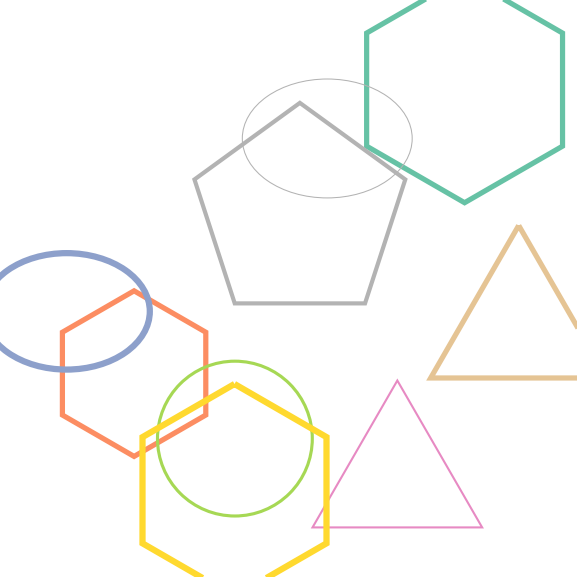[{"shape": "hexagon", "thickness": 2.5, "radius": 0.98, "center": [0.804, 0.844]}, {"shape": "hexagon", "thickness": 2.5, "radius": 0.72, "center": [0.232, 0.352]}, {"shape": "oval", "thickness": 3, "radius": 0.72, "center": [0.115, 0.46]}, {"shape": "triangle", "thickness": 1, "radius": 0.85, "center": [0.688, 0.171]}, {"shape": "circle", "thickness": 1.5, "radius": 0.67, "center": [0.407, 0.24]}, {"shape": "hexagon", "thickness": 3, "radius": 0.92, "center": [0.406, 0.15]}, {"shape": "triangle", "thickness": 2.5, "radius": 0.88, "center": [0.898, 0.433]}, {"shape": "oval", "thickness": 0.5, "radius": 0.74, "center": [0.567, 0.759]}, {"shape": "pentagon", "thickness": 2, "radius": 0.96, "center": [0.519, 0.629]}]